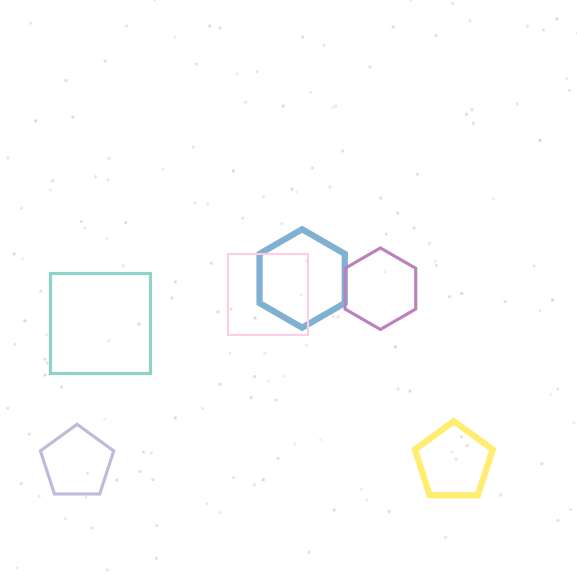[{"shape": "square", "thickness": 1.5, "radius": 0.43, "center": [0.174, 0.44]}, {"shape": "pentagon", "thickness": 1.5, "radius": 0.33, "center": [0.133, 0.198]}, {"shape": "hexagon", "thickness": 3, "radius": 0.43, "center": [0.523, 0.517]}, {"shape": "square", "thickness": 1, "radius": 0.35, "center": [0.465, 0.489]}, {"shape": "hexagon", "thickness": 1.5, "radius": 0.35, "center": [0.659, 0.499]}, {"shape": "pentagon", "thickness": 3, "radius": 0.35, "center": [0.786, 0.199]}]